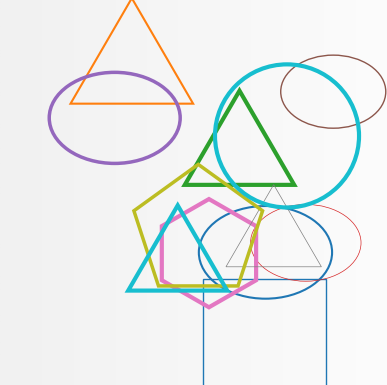[{"shape": "oval", "thickness": 1.5, "radius": 0.86, "center": [0.685, 0.345]}, {"shape": "square", "thickness": 1, "radius": 0.8, "center": [0.683, 0.116]}, {"shape": "triangle", "thickness": 1.5, "radius": 0.91, "center": [0.34, 0.822]}, {"shape": "triangle", "thickness": 3, "radius": 0.81, "center": [0.618, 0.601]}, {"shape": "oval", "thickness": 0.5, "radius": 0.71, "center": [0.789, 0.369]}, {"shape": "oval", "thickness": 2.5, "radius": 0.84, "center": [0.296, 0.694]}, {"shape": "oval", "thickness": 1, "radius": 0.68, "center": [0.86, 0.762]}, {"shape": "hexagon", "thickness": 3, "radius": 0.7, "center": [0.539, 0.342]}, {"shape": "triangle", "thickness": 0.5, "radius": 0.71, "center": [0.706, 0.378]}, {"shape": "pentagon", "thickness": 2.5, "radius": 0.87, "center": [0.512, 0.399]}, {"shape": "circle", "thickness": 3, "radius": 0.93, "center": [0.741, 0.647]}, {"shape": "triangle", "thickness": 3, "radius": 0.74, "center": [0.459, 0.319]}]